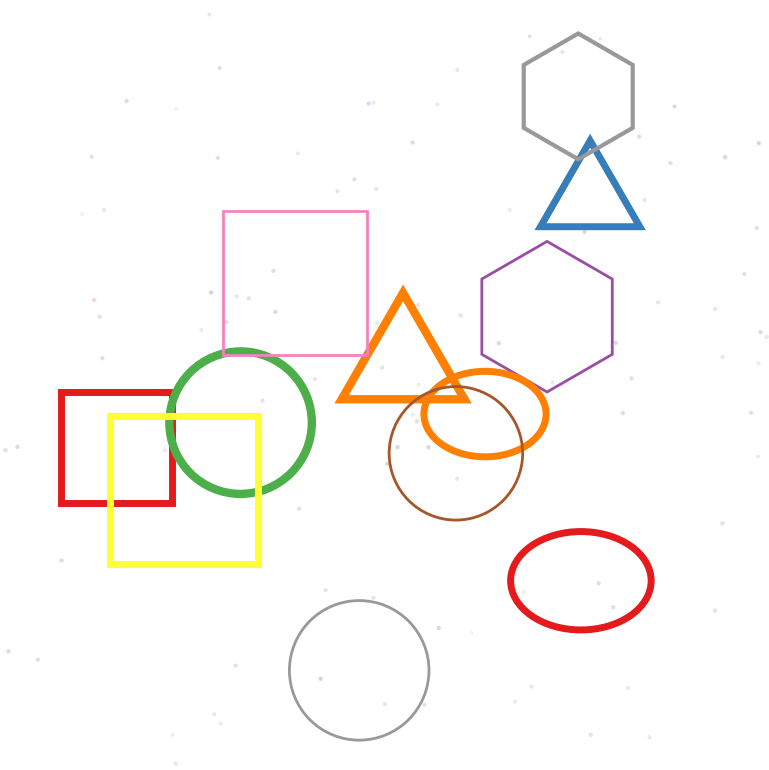[{"shape": "square", "thickness": 2.5, "radius": 0.36, "center": [0.151, 0.419]}, {"shape": "oval", "thickness": 2.5, "radius": 0.46, "center": [0.754, 0.246]}, {"shape": "triangle", "thickness": 2.5, "radius": 0.37, "center": [0.766, 0.743]}, {"shape": "circle", "thickness": 3, "radius": 0.46, "center": [0.312, 0.451]}, {"shape": "hexagon", "thickness": 1, "radius": 0.49, "center": [0.71, 0.589]}, {"shape": "triangle", "thickness": 3, "radius": 0.46, "center": [0.523, 0.528]}, {"shape": "oval", "thickness": 2.5, "radius": 0.4, "center": [0.63, 0.462]}, {"shape": "square", "thickness": 2.5, "radius": 0.48, "center": [0.239, 0.364]}, {"shape": "circle", "thickness": 1, "radius": 0.43, "center": [0.592, 0.411]}, {"shape": "square", "thickness": 1, "radius": 0.47, "center": [0.383, 0.633]}, {"shape": "hexagon", "thickness": 1.5, "radius": 0.41, "center": [0.751, 0.875]}, {"shape": "circle", "thickness": 1, "radius": 0.45, "center": [0.466, 0.129]}]